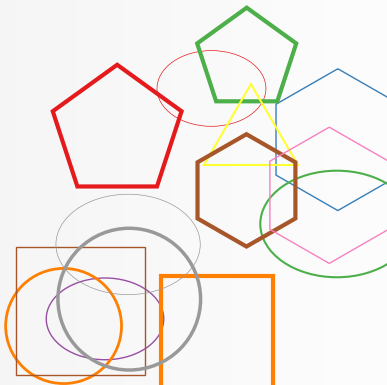[{"shape": "oval", "thickness": 0.5, "radius": 0.7, "center": [0.546, 0.77]}, {"shape": "pentagon", "thickness": 3, "radius": 0.87, "center": [0.302, 0.657]}, {"shape": "hexagon", "thickness": 1, "radius": 0.92, "center": [0.872, 0.637]}, {"shape": "oval", "thickness": 1.5, "radius": 0.99, "center": [0.869, 0.418]}, {"shape": "pentagon", "thickness": 3, "radius": 0.67, "center": [0.637, 0.846]}, {"shape": "oval", "thickness": 1, "radius": 0.76, "center": [0.271, 0.172]}, {"shape": "square", "thickness": 3, "radius": 0.72, "center": [0.56, 0.138]}, {"shape": "circle", "thickness": 2, "radius": 0.75, "center": [0.164, 0.153]}, {"shape": "triangle", "thickness": 1.5, "radius": 0.7, "center": [0.648, 0.641]}, {"shape": "hexagon", "thickness": 3, "radius": 0.73, "center": [0.636, 0.506]}, {"shape": "square", "thickness": 1, "radius": 0.84, "center": [0.208, 0.193]}, {"shape": "hexagon", "thickness": 1, "radius": 0.88, "center": [0.85, 0.493]}, {"shape": "oval", "thickness": 0.5, "radius": 0.93, "center": [0.331, 0.365]}, {"shape": "circle", "thickness": 2.5, "radius": 0.92, "center": [0.334, 0.223]}]